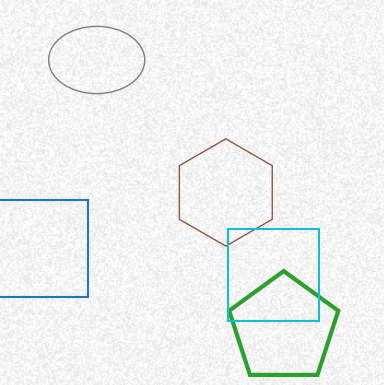[{"shape": "square", "thickness": 1.5, "radius": 0.63, "center": [0.103, 0.355]}, {"shape": "pentagon", "thickness": 3, "radius": 0.75, "center": [0.737, 0.147]}, {"shape": "hexagon", "thickness": 1, "radius": 0.7, "center": [0.587, 0.5]}, {"shape": "oval", "thickness": 1, "radius": 0.62, "center": [0.251, 0.844]}, {"shape": "square", "thickness": 1.5, "radius": 0.59, "center": [0.71, 0.286]}]